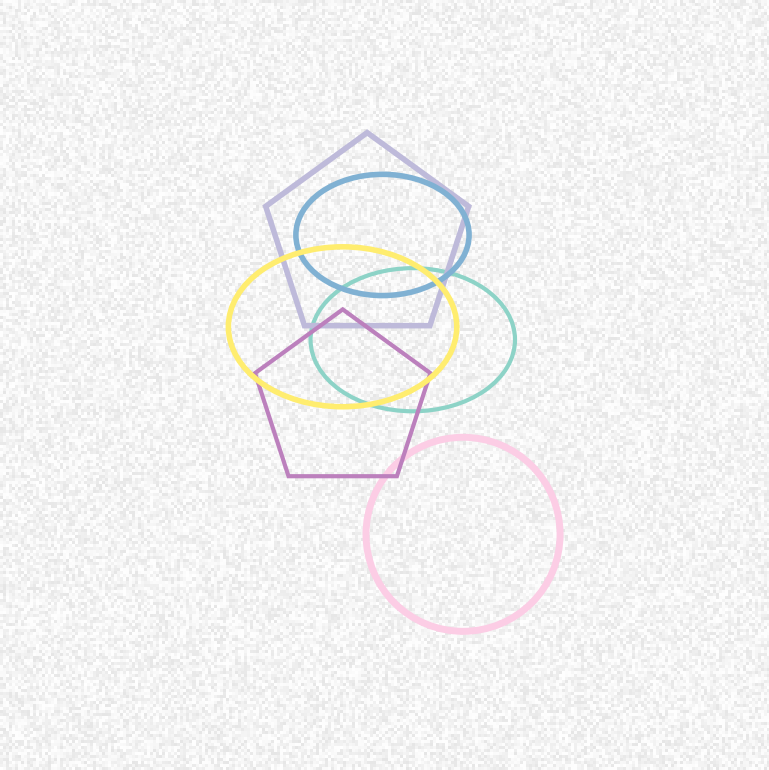[{"shape": "oval", "thickness": 1.5, "radius": 0.66, "center": [0.536, 0.559]}, {"shape": "pentagon", "thickness": 2, "radius": 0.69, "center": [0.477, 0.689]}, {"shape": "oval", "thickness": 2, "radius": 0.56, "center": [0.497, 0.695]}, {"shape": "circle", "thickness": 2.5, "radius": 0.63, "center": [0.601, 0.306]}, {"shape": "pentagon", "thickness": 1.5, "radius": 0.6, "center": [0.445, 0.478]}, {"shape": "oval", "thickness": 2, "radius": 0.74, "center": [0.445, 0.576]}]